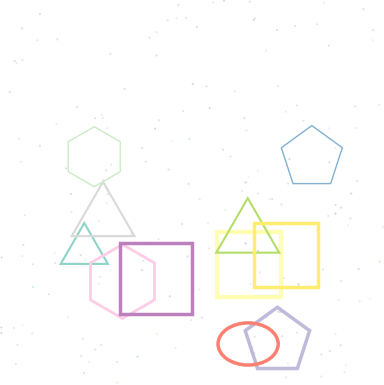[{"shape": "triangle", "thickness": 1.5, "radius": 0.35, "center": [0.219, 0.35]}, {"shape": "square", "thickness": 3, "radius": 0.42, "center": [0.647, 0.313]}, {"shape": "pentagon", "thickness": 2.5, "radius": 0.44, "center": [0.721, 0.114]}, {"shape": "oval", "thickness": 2.5, "radius": 0.39, "center": [0.644, 0.107]}, {"shape": "pentagon", "thickness": 1, "radius": 0.42, "center": [0.81, 0.591]}, {"shape": "triangle", "thickness": 1.5, "radius": 0.47, "center": [0.643, 0.391]}, {"shape": "hexagon", "thickness": 2, "radius": 0.48, "center": [0.318, 0.269]}, {"shape": "triangle", "thickness": 1.5, "radius": 0.47, "center": [0.268, 0.434]}, {"shape": "square", "thickness": 2.5, "radius": 0.46, "center": [0.405, 0.277]}, {"shape": "hexagon", "thickness": 1, "radius": 0.39, "center": [0.245, 0.593]}, {"shape": "square", "thickness": 2.5, "radius": 0.42, "center": [0.744, 0.337]}]